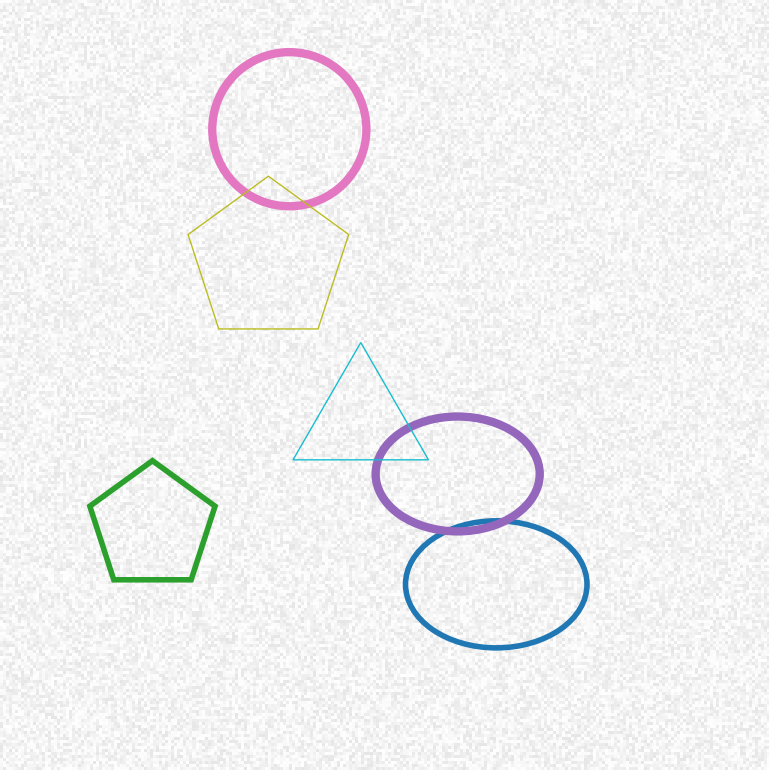[{"shape": "oval", "thickness": 2, "radius": 0.59, "center": [0.644, 0.241]}, {"shape": "pentagon", "thickness": 2, "radius": 0.43, "center": [0.198, 0.316]}, {"shape": "oval", "thickness": 3, "radius": 0.53, "center": [0.594, 0.384]}, {"shape": "circle", "thickness": 3, "radius": 0.5, "center": [0.376, 0.832]}, {"shape": "pentagon", "thickness": 0.5, "radius": 0.55, "center": [0.349, 0.662]}, {"shape": "triangle", "thickness": 0.5, "radius": 0.51, "center": [0.469, 0.454]}]